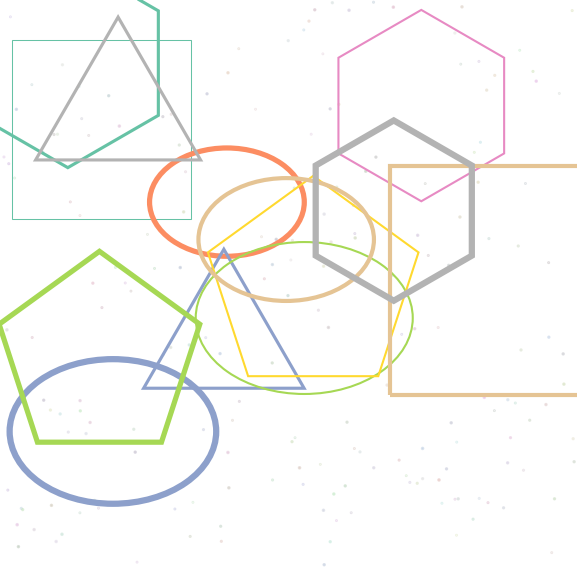[{"shape": "square", "thickness": 0.5, "radius": 0.77, "center": [0.176, 0.774]}, {"shape": "hexagon", "thickness": 1.5, "radius": 0.91, "center": [0.117, 0.89]}, {"shape": "oval", "thickness": 2.5, "radius": 0.67, "center": [0.393, 0.649]}, {"shape": "triangle", "thickness": 1.5, "radius": 0.8, "center": [0.388, 0.407]}, {"shape": "oval", "thickness": 3, "radius": 0.89, "center": [0.196, 0.252]}, {"shape": "hexagon", "thickness": 1, "radius": 0.83, "center": [0.73, 0.816]}, {"shape": "oval", "thickness": 1, "radius": 0.94, "center": [0.527, 0.448]}, {"shape": "pentagon", "thickness": 2.5, "radius": 0.91, "center": [0.172, 0.381]}, {"shape": "pentagon", "thickness": 1, "radius": 0.96, "center": [0.542, 0.503]}, {"shape": "oval", "thickness": 2, "radius": 0.76, "center": [0.496, 0.584]}, {"shape": "square", "thickness": 2, "radius": 0.99, "center": [0.873, 0.513]}, {"shape": "triangle", "thickness": 1.5, "radius": 0.82, "center": [0.204, 0.805]}, {"shape": "hexagon", "thickness": 3, "radius": 0.78, "center": [0.682, 0.634]}]